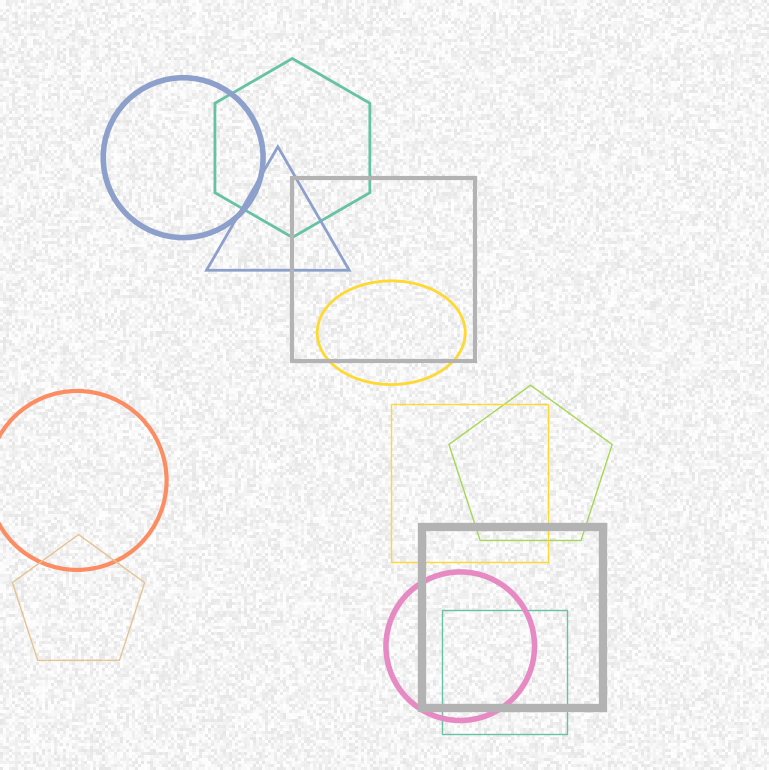[{"shape": "hexagon", "thickness": 1, "radius": 0.58, "center": [0.38, 0.808]}, {"shape": "square", "thickness": 0.5, "radius": 0.4, "center": [0.655, 0.128]}, {"shape": "circle", "thickness": 1.5, "radius": 0.58, "center": [0.1, 0.376]}, {"shape": "triangle", "thickness": 1, "radius": 0.53, "center": [0.361, 0.702]}, {"shape": "circle", "thickness": 2, "radius": 0.52, "center": [0.238, 0.795]}, {"shape": "circle", "thickness": 2, "radius": 0.48, "center": [0.598, 0.161]}, {"shape": "pentagon", "thickness": 0.5, "radius": 0.56, "center": [0.689, 0.388]}, {"shape": "square", "thickness": 0.5, "radius": 0.51, "center": [0.609, 0.373]}, {"shape": "oval", "thickness": 1, "radius": 0.48, "center": [0.508, 0.568]}, {"shape": "pentagon", "thickness": 0.5, "radius": 0.45, "center": [0.102, 0.215]}, {"shape": "square", "thickness": 3, "radius": 0.59, "center": [0.665, 0.198]}, {"shape": "square", "thickness": 1.5, "radius": 0.59, "center": [0.498, 0.65]}]